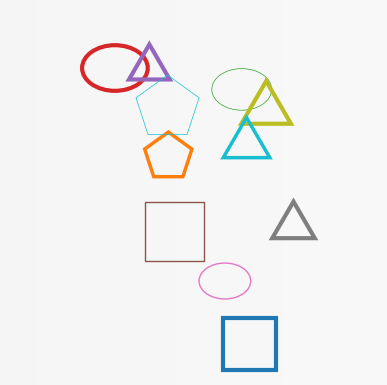[{"shape": "square", "thickness": 3, "radius": 0.34, "center": [0.644, 0.106]}, {"shape": "pentagon", "thickness": 2.5, "radius": 0.32, "center": [0.434, 0.593]}, {"shape": "oval", "thickness": 0.5, "radius": 0.39, "center": [0.624, 0.768]}, {"shape": "oval", "thickness": 3, "radius": 0.42, "center": [0.297, 0.823]}, {"shape": "triangle", "thickness": 3, "radius": 0.3, "center": [0.385, 0.824]}, {"shape": "square", "thickness": 1, "radius": 0.38, "center": [0.45, 0.399]}, {"shape": "oval", "thickness": 1, "radius": 0.33, "center": [0.58, 0.27]}, {"shape": "triangle", "thickness": 3, "radius": 0.32, "center": [0.757, 0.413]}, {"shape": "triangle", "thickness": 3, "radius": 0.37, "center": [0.687, 0.716]}, {"shape": "pentagon", "thickness": 0.5, "radius": 0.43, "center": [0.432, 0.72]}, {"shape": "triangle", "thickness": 2.5, "radius": 0.35, "center": [0.636, 0.625]}]